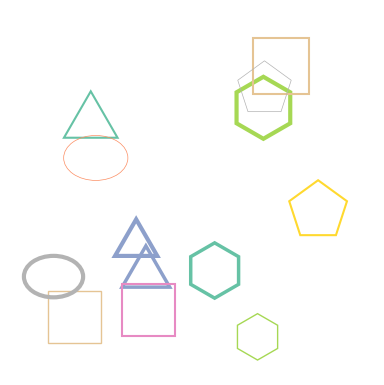[{"shape": "triangle", "thickness": 1.5, "radius": 0.4, "center": [0.236, 0.682]}, {"shape": "hexagon", "thickness": 2.5, "radius": 0.36, "center": [0.558, 0.297]}, {"shape": "oval", "thickness": 0.5, "radius": 0.42, "center": [0.249, 0.59]}, {"shape": "triangle", "thickness": 3, "radius": 0.32, "center": [0.354, 0.367]}, {"shape": "triangle", "thickness": 2.5, "radius": 0.36, "center": [0.379, 0.29]}, {"shape": "square", "thickness": 1.5, "radius": 0.34, "center": [0.386, 0.195]}, {"shape": "hexagon", "thickness": 1, "radius": 0.3, "center": [0.669, 0.125]}, {"shape": "hexagon", "thickness": 3, "radius": 0.4, "center": [0.684, 0.72]}, {"shape": "pentagon", "thickness": 1.5, "radius": 0.39, "center": [0.826, 0.453]}, {"shape": "square", "thickness": 1, "radius": 0.34, "center": [0.193, 0.177]}, {"shape": "square", "thickness": 1.5, "radius": 0.36, "center": [0.73, 0.829]}, {"shape": "oval", "thickness": 3, "radius": 0.38, "center": [0.139, 0.282]}, {"shape": "pentagon", "thickness": 0.5, "radius": 0.36, "center": [0.687, 0.769]}]